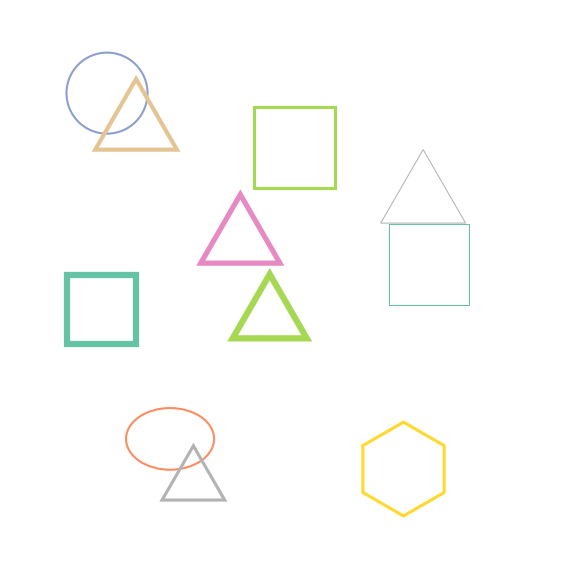[{"shape": "square", "thickness": 3, "radius": 0.3, "center": [0.176, 0.463]}, {"shape": "square", "thickness": 0.5, "radius": 0.35, "center": [0.743, 0.542]}, {"shape": "oval", "thickness": 1, "radius": 0.38, "center": [0.294, 0.239]}, {"shape": "circle", "thickness": 1, "radius": 0.35, "center": [0.185, 0.838]}, {"shape": "triangle", "thickness": 2.5, "radius": 0.4, "center": [0.416, 0.583]}, {"shape": "triangle", "thickness": 3, "radius": 0.37, "center": [0.467, 0.45]}, {"shape": "square", "thickness": 1.5, "radius": 0.35, "center": [0.51, 0.744]}, {"shape": "hexagon", "thickness": 1.5, "radius": 0.41, "center": [0.699, 0.187]}, {"shape": "triangle", "thickness": 2, "radius": 0.41, "center": [0.236, 0.781]}, {"shape": "triangle", "thickness": 1.5, "radius": 0.31, "center": [0.335, 0.165]}, {"shape": "triangle", "thickness": 0.5, "radius": 0.42, "center": [0.733, 0.655]}]